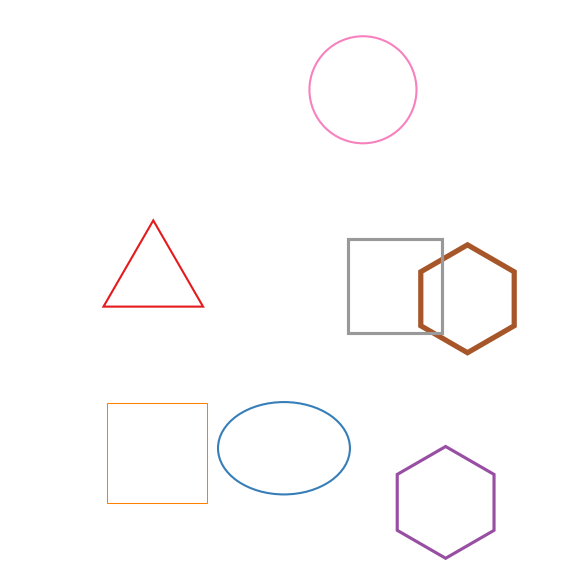[{"shape": "triangle", "thickness": 1, "radius": 0.5, "center": [0.265, 0.518]}, {"shape": "oval", "thickness": 1, "radius": 0.57, "center": [0.492, 0.223]}, {"shape": "hexagon", "thickness": 1.5, "radius": 0.48, "center": [0.772, 0.129]}, {"shape": "square", "thickness": 0.5, "radius": 0.43, "center": [0.271, 0.214]}, {"shape": "hexagon", "thickness": 2.5, "radius": 0.47, "center": [0.81, 0.482]}, {"shape": "circle", "thickness": 1, "radius": 0.46, "center": [0.628, 0.844]}, {"shape": "square", "thickness": 1.5, "radius": 0.41, "center": [0.683, 0.504]}]